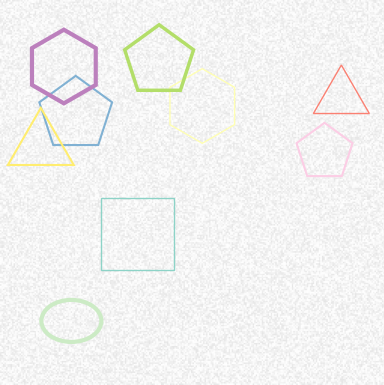[{"shape": "square", "thickness": 1, "radius": 0.47, "center": [0.357, 0.391]}, {"shape": "hexagon", "thickness": 1, "radius": 0.48, "center": [0.525, 0.725]}, {"shape": "triangle", "thickness": 1, "radius": 0.42, "center": [0.887, 0.747]}, {"shape": "pentagon", "thickness": 1.5, "radius": 0.5, "center": [0.197, 0.704]}, {"shape": "pentagon", "thickness": 2.5, "radius": 0.47, "center": [0.413, 0.842]}, {"shape": "pentagon", "thickness": 1.5, "radius": 0.38, "center": [0.843, 0.604]}, {"shape": "hexagon", "thickness": 3, "radius": 0.48, "center": [0.166, 0.827]}, {"shape": "oval", "thickness": 3, "radius": 0.39, "center": [0.185, 0.166]}, {"shape": "triangle", "thickness": 1.5, "radius": 0.49, "center": [0.106, 0.621]}]